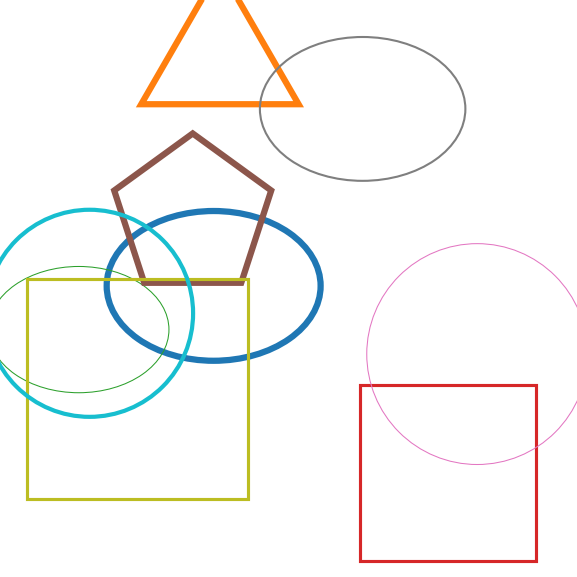[{"shape": "oval", "thickness": 3, "radius": 0.93, "center": [0.37, 0.504]}, {"shape": "triangle", "thickness": 3, "radius": 0.79, "center": [0.381, 0.897]}, {"shape": "oval", "thickness": 0.5, "radius": 0.78, "center": [0.136, 0.428]}, {"shape": "square", "thickness": 1.5, "radius": 0.76, "center": [0.776, 0.18]}, {"shape": "pentagon", "thickness": 3, "radius": 0.71, "center": [0.334, 0.625]}, {"shape": "circle", "thickness": 0.5, "radius": 0.96, "center": [0.826, 0.386]}, {"shape": "oval", "thickness": 1, "radius": 0.89, "center": [0.628, 0.811]}, {"shape": "square", "thickness": 1.5, "radius": 0.95, "center": [0.238, 0.326]}, {"shape": "circle", "thickness": 2, "radius": 0.9, "center": [0.155, 0.457]}]